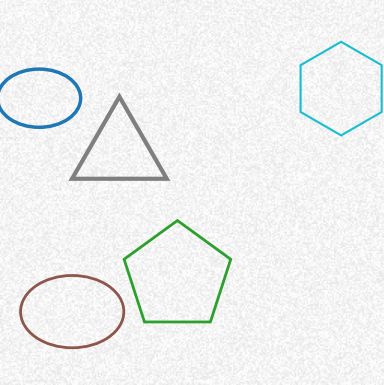[{"shape": "oval", "thickness": 2.5, "radius": 0.54, "center": [0.101, 0.745]}, {"shape": "pentagon", "thickness": 2, "radius": 0.73, "center": [0.461, 0.282]}, {"shape": "oval", "thickness": 2, "radius": 0.67, "center": [0.188, 0.191]}, {"shape": "triangle", "thickness": 3, "radius": 0.71, "center": [0.31, 0.607]}, {"shape": "hexagon", "thickness": 1.5, "radius": 0.61, "center": [0.886, 0.77]}]